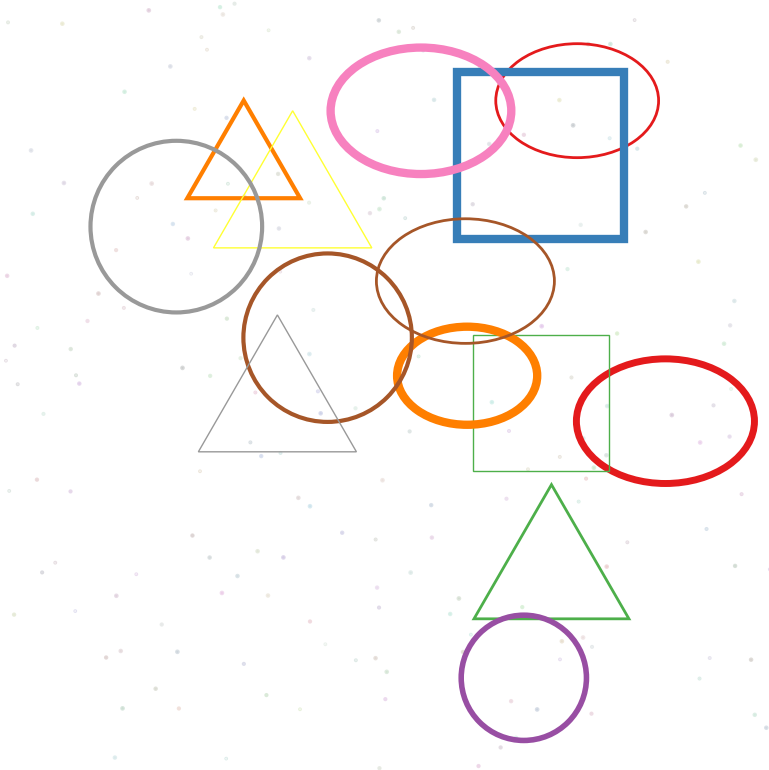[{"shape": "oval", "thickness": 2.5, "radius": 0.58, "center": [0.864, 0.453]}, {"shape": "oval", "thickness": 1, "radius": 0.53, "center": [0.75, 0.869]}, {"shape": "square", "thickness": 3, "radius": 0.54, "center": [0.702, 0.798]}, {"shape": "triangle", "thickness": 1, "radius": 0.58, "center": [0.716, 0.254]}, {"shape": "square", "thickness": 0.5, "radius": 0.44, "center": [0.702, 0.476]}, {"shape": "circle", "thickness": 2, "radius": 0.41, "center": [0.68, 0.12]}, {"shape": "oval", "thickness": 3, "radius": 0.45, "center": [0.607, 0.512]}, {"shape": "triangle", "thickness": 1.5, "radius": 0.42, "center": [0.317, 0.785]}, {"shape": "triangle", "thickness": 0.5, "radius": 0.59, "center": [0.38, 0.737]}, {"shape": "circle", "thickness": 1.5, "radius": 0.55, "center": [0.425, 0.561]}, {"shape": "oval", "thickness": 1, "radius": 0.58, "center": [0.604, 0.635]}, {"shape": "oval", "thickness": 3, "radius": 0.59, "center": [0.547, 0.856]}, {"shape": "triangle", "thickness": 0.5, "radius": 0.59, "center": [0.36, 0.472]}, {"shape": "circle", "thickness": 1.5, "radius": 0.56, "center": [0.229, 0.706]}]